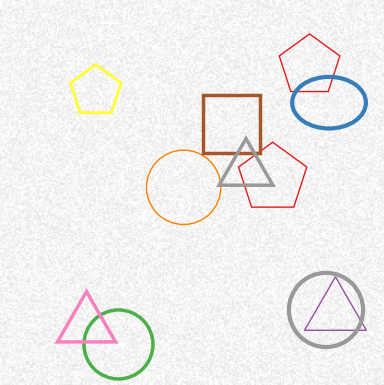[{"shape": "pentagon", "thickness": 1, "radius": 0.47, "center": [0.708, 0.537]}, {"shape": "pentagon", "thickness": 1, "radius": 0.41, "center": [0.804, 0.829]}, {"shape": "oval", "thickness": 3, "radius": 0.48, "center": [0.855, 0.733]}, {"shape": "circle", "thickness": 2.5, "radius": 0.45, "center": [0.308, 0.105]}, {"shape": "triangle", "thickness": 1, "radius": 0.46, "center": [0.871, 0.188]}, {"shape": "circle", "thickness": 1, "radius": 0.48, "center": [0.477, 0.513]}, {"shape": "pentagon", "thickness": 2, "radius": 0.35, "center": [0.249, 0.763]}, {"shape": "square", "thickness": 2.5, "radius": 0.37, "center": [0.6, 0.678]}, {"shape": "triangle", "thickness": 2.5, "radius": 0.44, "center": [0.225, 0.155]}, {"shape": "circle", "thickness": 3, "radius": 0.48, "center": [0.847, 0.195]}, {"shape": "triangle", "thickness": 2.5, "radius": 0.4, "center": [0.639, 0.559]}]